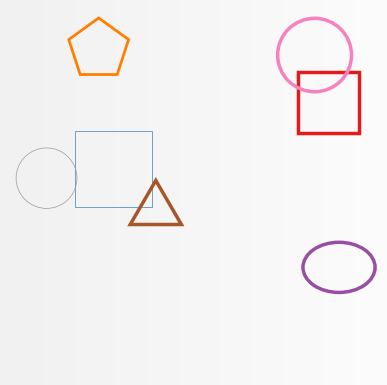[{"shape": "square", "thickness": 2.5, "radius": 0.39, "center": [0.847, 0.734]}, {"shape": "square", "thickness": 0.5, "radius": 0.49, "center": [0.293, 0.56]}, {"shape": "oval", "thickness": 2.5, "radius": 0.47, "center": [0.875, 0.306]}, {"shape": "pentagon", "thickness": 2, "radius": 0.41, "center": [0.255, 0.872]}, {"shape": "triangle", "thickness": 2.5, "radius": 0.38, "center": [0.402, 0.455]}, {"shape": "circle", "thickness": 2.5, "radius": 0.48, "center": [0.812, 0.857]}, {"shape": "circle", "thickness": 0.5, "radius": 0.39, "center": [0.12, 0.537]}]